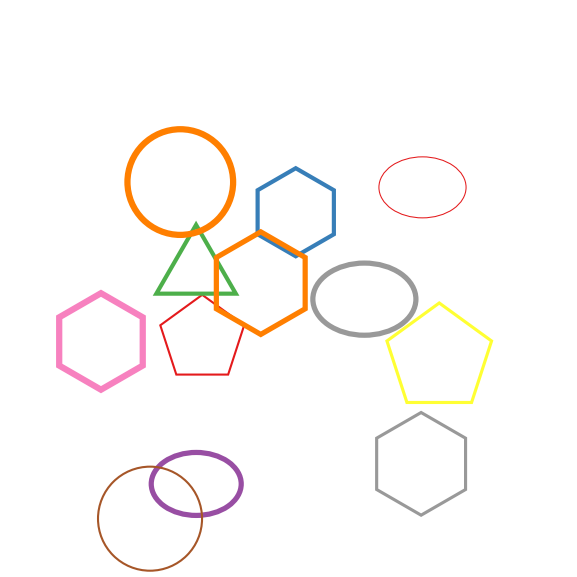[{"shape": "oval", "thickness": 0.5, "radius": 0.38, "center": [0.732, 0.675]}, {"shape": "pentagon", "thickness": 1, "radius": 0.38, "center": [0.35, 0.412]}, {"shape": "hexagon", "thickness": 2, "radius": 0.38, "center": [0.512, 0.632]}, {"shape": "triangle", "thickness": 2, "radius": 0.4, "center": [0.34, 0.53]}, {"shape": "oval", "thickness": 2.5, "radius": 0.39, "center": [0.34, 0.161]}, {"shape": "hexagon", "thickness": 2.5, "radius": 0.44, "center": [0.452, 0.509]}, {"shape": "circle", "thickness": 3, "radius": 0.46, "center": [0.312, 0.684]}, {"shape": "pentagon", "thickness": 1.5, "radius": 0.48, "center": [0.761, 0.379]}, {"shape": "circle", "thickness": 1, "radius": 0.45, "center": [0.26, 0.101]}, {"shape": "hexagon", "thickness": 3, "radius": 0.42, "center": [0.175, 0.408]}, {"shape": "oval", "thickness": 2.5, "radius": 0.45, "center": [0.631, 0.481]}, {"shape": "hexagon", "thickness": 1.5, "radius": 0.44, "center": [0.729, 0.196]}]